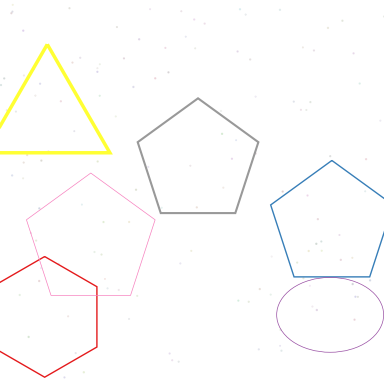[{"shape": "hexagon", "thickness": 1, "radius": 0.78, "center": [0.116, 0.177]}, {"shape": "pentagon", "thickness": 1, "radius": 0.84, "center": [0.862, 0.416]}, {"shape": "oval", "thickness": 0.5, "radius": 0.69, "center": [0.858, 0.182]}, {"shape": "triangle", "thickness": 2.5, "radius": 0.94, "center": [0.123, 0.697]}, {"shape": "pentagon", "thickness": 0.5, "radius": 0.88, "center": [0.236, 0.375]}, {"shape": "pentagon", "thickness": 1.5, "radius": 0.82, "center": [0.514, 0.58]}]